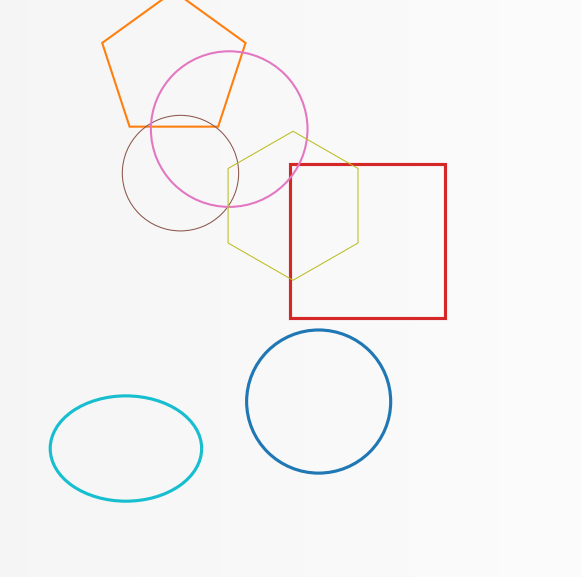[{"shape": "circle", "thickness": 1.5, "radius": 0.62, "center": [0.548, 0.304]}, {"shape": "pentagon", "thickness": 1, "radius": 0.65, "center": [0.299, 0.885]}, {"shape": "square", "thickness": 1.5, "radius": 0.66, "center": [0.632, 0.582]}, {"shape": "circle", "thickness": 0.5, "radius": 0.5, "center": [0.311, 0.699]}, {"shape": "circle", "thickness": 1, "radius": 0.67, "center": [0.394, 0.776]}, {"shape": "hexagon", "thickness": 0.5, "radius": 0.65, "center": [0.504, 0.643]}, {"shape": "oval", "thickness": 1.5, "radius": 0.65, "center": [0.217, 0.222]}]